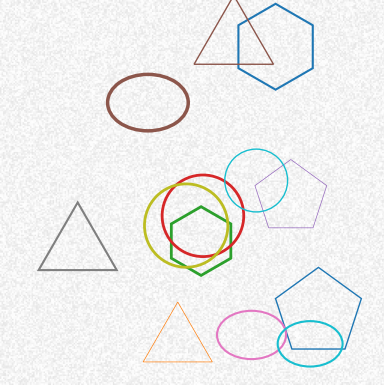[{"shape": "pentagon", "thickness": 1, "radius": 0.59, "center": [0.827, 0.188]}, {"shape": "hexagon", "thickness": 1.5, "radius": 0.56, "center": [0.716, 0.879]}, {"shape": "triangle", "thickness": 0.5, "radius": 0.52, "center": [0.462, 0.112]}, {"shape": "hexagon", "thickness": 2, "radius": 0.45, "center": [0.522, 0.374]}, {"shape": "circle", "thickness": 2, "radius": 0.53, "center": [0.527, 0.44]}, {"shape": "pentagon", "thickness": 0.5, "radius": 0.49, "center": [0.755, 0.488]}, {"shape": "triangle", "thickness": 1, "radius": 0.6, "center": [0.607, 0.893]}, {"shape": "oval", "thickness": 2.5, "radius": 0.52, "center": [0.384, 0.733]}, {"shape": "oval", "thickness": 1.5, "radius": 0.45, "center": [0.653, 0.13]}, {"shape": "triangle", "thickness": 1.5, "radius": 0.59, "center": [0.202, 0.357]}, {"shape": "circle", "thickness": 2, "radius": 0.54, "center": [0.484, 0.414]}, {"shape": "circle", "thickness": 1, "radius": 0.41, "center": [0.665, 0.531]}, {"shape": "oval", "thickness": 1.5, "radius": 0.42, "center": [0.806, 0.107]}]